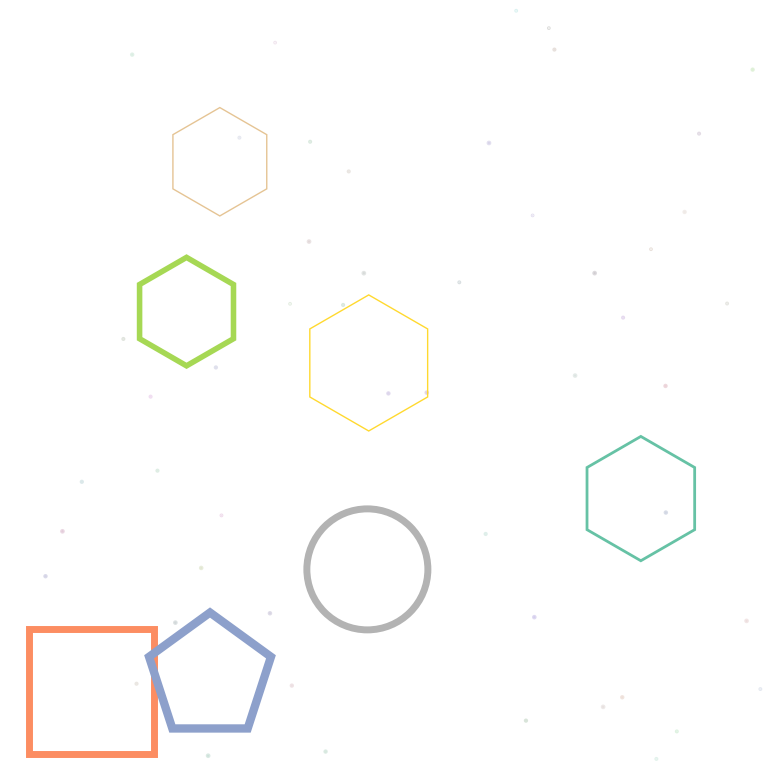[{"shape": "hexagon", "thickness": 1, "radius": 0.4, "center": [0.832, 0.352]}, {"shape": "square", "thickness": 2.5, "radius": 0.41, "center": [0.119, 0.102]}, {"shape": "pentagon", "thickness": 3, "radius": 0.42, "center": [0.273, 0.121]}, {"shape": "hexagon", "thickness": 2, "radius": 0.35, "center": [0.242, 0.595]}, {"shape": "hexagon", "thickness": 0.5, "radius": 0.44, "center": [0.479, 0.529]}, {"shape": "hexagon", "thickness": 0.5, "radius": 0.35, "center": [0.285, 0.79]}, {"shape": "circle", "thickness": 2.5, "radius": 0.39, "center": [0.477, 0.261]}]